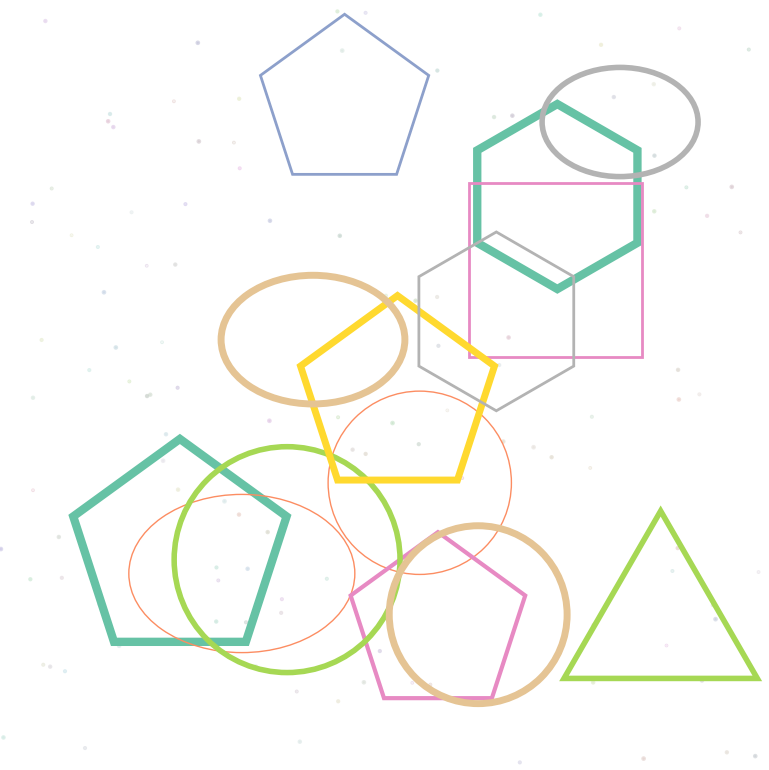[{"shape": "hexagon", "thickness": 3, "radius": 0.6, "center": [0.724, 0.745]}, {"shape": "pentagon", "thickness": 3, "radius": 0.73, "center": [0.234, 0.284]}, {"shape": "circle", "thickness": 0.5, "radius": 0.6, "center": [0.545, 0.373]}, {"shape": "oval", "thickness": 0.5, "radius": 0.73, "center": [0.314, 0.255]}, {"shape": "pentagon", "thickness": 1, "radius": 0.57, "center": [0.448, 0.867]}, {"shape": "pentagon", "thickness": 1.5, "radius": 0.6, "center": [0.569, 0.19]}, {"shape": "square", "thickness": 1, "radius": 0.56, "center": [0.721, 0.649]}, {"shape": "triangle", "thickness": 2, "radius": 0.72, "center": [0.858, 0.191]}, {"shape": "circle", "thickness": 2, "radius": 0.73, "center": [0.373, 0.273]}, {"shape": "pentagon", "thickness": 2.5, "radius": 0.66, "center": [0.516, 0.484]}, {"shape": "circle", "thickness": 2.5, "radius": 0.58, "center": [0.621, 0.202]}, {"shape": "oval", "thickness": 2.5, "radius": 0.6, "center": [0.406, 0.559]}, {"shape": "hexagon", "thickness": 1, "radius": 0.58, "center": [0.645, 0.583]}, {"shape": "oval", "thickness": 2, "radius": 0.51, "center": [0.805, 0.842]}]